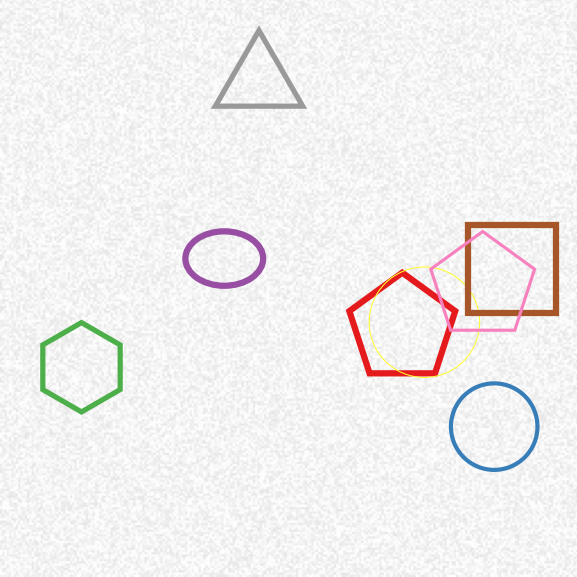[{"shape": "pentagon", "thickness": 3, "radius": 0.48, "center": [0.697, 0.431]}, {"shape": "circle", "thickness": 2, "radius": 0.37, "center": [0.856, 0.26]}, {"shape": "hexagon", "thickness": 2.5, "radius": 0.39, "center": [0.141, 0.363]}, {"shape": "oval", "thickness": 3, "radius": 0.34, "center": [0.388, 0.551]}, {"shape": "circle", "thickness": 0.5, "radius": 0.48, "center": [0.735, 0.441]}, {"shape": "square", "thickness": 3, "radius": 0.38, "center": [0.886, 0.534]}, {"shape": "pentagon", "thickness": 1.5, "radius": 0.47, "center": [0.836, 0.504]}, {"shape": "triangle", "thickness": 2.5, "radius": 0.44, "center": [0.448, 0.859]}]